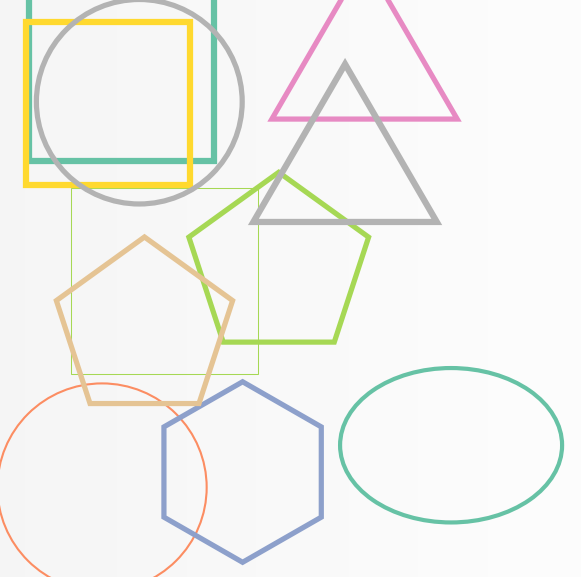[{"shape": "oval", "thickness": 2, "radius": 0.95, "center": [0.776, 0.228]}, {"shape": "square", "thickness": 3, "radius": 0.8, "center": [0.209, 0.88]}, {"shape": "circle", "thickness": 1, "radius": 0.9, "center": [0.176, 0.155]}, {"shape": "hexagon", "thickness": 2.5, "radius": 0.78, "center": [0.417, 0.182]}, {"shape": "triangle", "thickness": 2.5, "radius": 0.92, "center": [0.627, 0.885]}, {"shape": "square", "thickness": 0.5, "radius": 0.81, "center": [0.284, 0.513]}, {"shape": "pentagon", "thickness": 2.5, "radius": 0.81, "center": [0.48, 0.538]}, {"shape": "square", "thickness": 3, "radius": 0.71, "center": [0.186, 0.819]}, {"shape": "pentagon", "thickness": 2.5, "radius": 0.8, "center": [0.249, 0.429]}, {"shape": "triangle", "thickness": 3, "radius": 0.91, "center": [0.594, 0.706]}, {"shape": "circle", "thickness": 2.5, "radius": 0.89, "center": [0.24, 0.823]}]